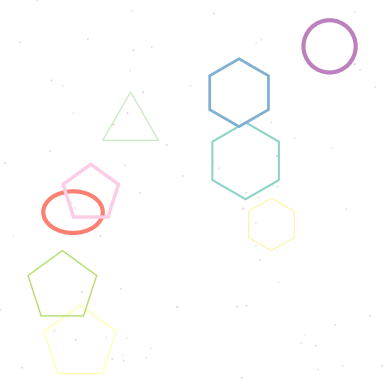[{"shape": "hexagon", "thickness": 1.5, "radius": 0.5, "center": [0.638, 0.582]}, {"shape": "pentagon", "thickness": 1, "radius": 0.49, "center": [0.208, 0.109]}, {"shape": "oval", "thickness": 3, "radius": 0.39, "center": [0.19, 0.449]}, {"shape": "hexagon", "thickness": 2, "radius": 0.44, "center": [0.621, 0.759]}, {"shape": "pentagon", "thickness": 1, "radius": 0.47, "center": [0.162, 0.255]}, {"shape": "pentagon", "thickness": 2.5, "radius": 0.38, "center": [0.236, 0.497]}, {"shape": "circle", "thickness": 3, "radius": 0.34, "center": [0.856, 0.88]}, {"shape": "triangle", "thickness": 1, "radius": 0.42, "center": [0.339, 0.677]}, {"shape": "hexagon", "thickness": 0.5, "radius": 0.34, "center": [0.705, 0.417]}]